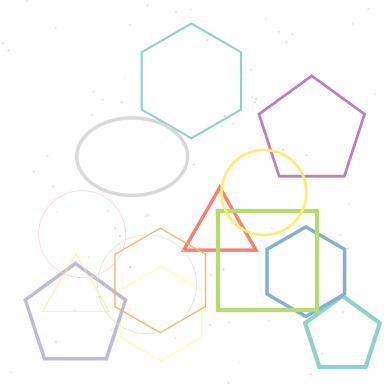[{"shape": "hexagon", "thickness": 1.5, "radius": 0.75, "center": [0.497, 0.79]}, {"shape": "pentagon", "thickness": 3, "radius": 0.51, "center": [0.89, 0.129]}, {"shape": "hexagon", "thickness": 1, "radius": 0.61, "center": [0.418, 0.185]}, {"shape": "pentagon", "thickness": 2.5, "radius": 0.68, "center": [0.196, 0.179]}, {"shape": "triangle", "thickness": 2.5, "radius": 0.54, "center": [0.571, 0.405]}, {"shape": "hexagon", "thickness": 2.5, "radius": 0.58, "center": [0.794, 0.294]}, {"shape": "hexagon", "thickness": 1, "radius": 0.68, "center": [0.416, 0.272]}, {"shape": "square", "thickness": 3, "radius": 0.64, "center": [0.695, 0.323]}, {"shape": "circle", "thickness": 0.5, "radius": 0.56, "center": [0.213, 0.392]}, {"shape": "oval", "thickness": 2.5, "radius": 0.72, "center": [0.343, 0.593]}, {"shape": "pentagon", "thickness": 2, "radius": 0.72, "center": [0.81, 0.659]}, {"shape": "circle", "thickness": 0.5, "radius": 0.64, "center": [0.382, 0.262]}, {"shape": "circle", "thickness": 2, "radius": 0.55, "center": [0.686, 0.5]}, {"shape": "triangle", "thickness": 0.5, "radius": 0.5, "center": [0.197, 0.241]}]